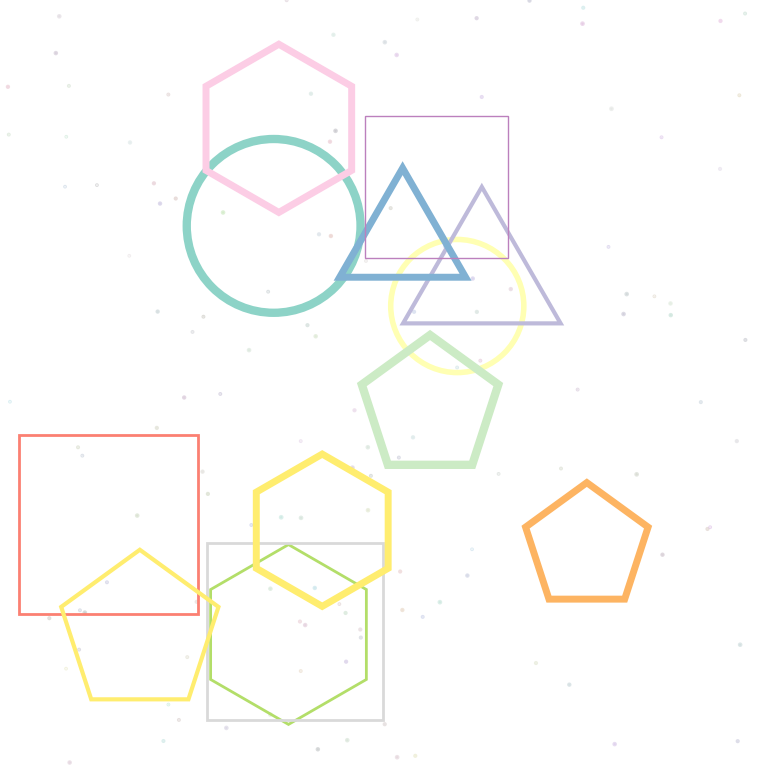[{"shape": "circle", "thickness": 3, "radius": 0.56, "center": [0.355, 0.707]}, {"shape": "circle", "thickness": 2, "radius": 0.43, "center": [0.594, 0.603]}, {"shape": "triangle", "thickness": 1.5, "radius": 0.59, "center": [0.626, 0.639]}, {"shape": "square", "thickness": 1, "radius": 0.58, "center": [0.141, 0.318]}, {"shape": "triangle", "thickness": 2.5, "radius": 0.47, "center": [0.523, 0.687]}, {"shape": "pentagon", "thickness": 2.5, "radius": 0.42, "center": [0.762, 0.29]}, {"shape": "hexagon", "thickness": 1, "radius": 0.58, "center": [0.375, 0.176]}, {"shape": "hexagon", "thickness": 2.5, "radius": 0.55, "center": [0.362, 0.833]}, {"shape": "square", "thickness": 1, "radius": 0.57, "center": [0.383, 0.18]}, {"shape": "square", "thickness": 0.5, "radius": 0.46, "center": [0.567, 0.757]}, {"shape": "pentagon", "thickness": 3, "radius": 0.47, "center": [0.559, 0.472]}, {"shape": "pentagon", "thickness": 1.5, "radius": 0.54, "center": [0.182, 0.179]}, {"shape": "hexagon", "thickness": 2.5, "radius": 0.49, "center": [0.418, 0.311]}]